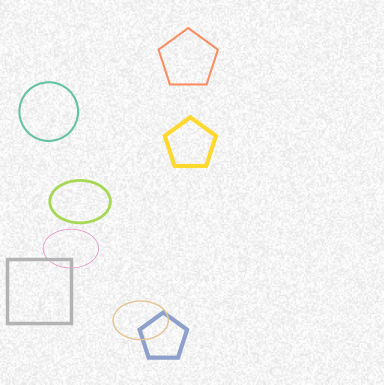[{"shape": "circle", "thickness": 1.5, "radius": 0.38, "center": [0.127, 0.71]}, {"shape": "pentagon", "thickness": 1.5, "radius": 0.41, "center": [0.489, 0.846]}, {"shape": "pentagon", "thickness": 3, "radius": 0.32, "center": [0.424, 0.124]}, {"shape": "oval", "thickness": 0.5, "radius": 0.36, "center": [0.184, 0.354]}, {"shape": "oval", "thickness": 2, "radius": 0.39, "center": [0.208, 0.476]}, {"shape": "pentagon", "thickness": 3, "radius": 0.35, "center": [0.494, 0.625]}, {"shape": "oval", "thickness": 1, "radius": 0.36, "center": [0.366, 0.168]}, {"shape": "square", "thickness": 2.5, "radius": 0.41, "center": [0.101, 0.244]}]